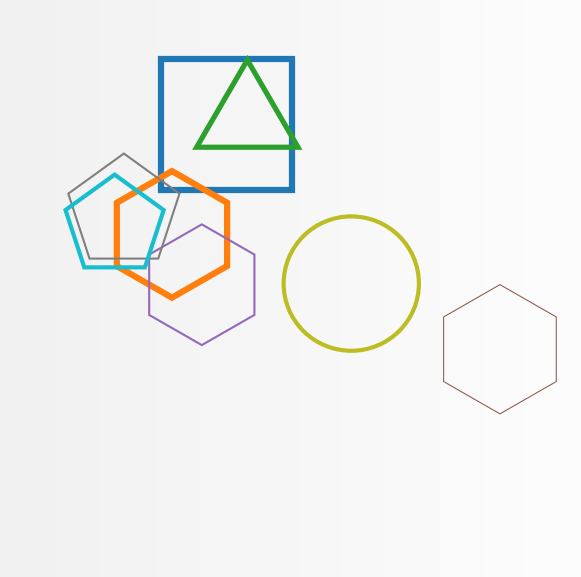[{"shape": "square", "thickness": 3, "radius": 0.57, "center": [0.389, 0.784]}, {"shape": "hexagon", "thickness": 3, "radius": 0.55, "center": [0.296, 0.593]}, {"shape": "triangle", "thickness": 2.5, "radius": 0.5, "center": [0.425, 0.795]}, {"shape": "hexagon", "thickness": 1, "radius": 0.52, "center": [0.347, 0.506]}, {"shape": "hexagon", "thickness": 0.5, "radius": 0.56, "center": [0.86, 0.394]}, {"shape": "pentagon", "thickness": 1, "radius": 0.5, "center": [0.213, 0.633]}, {"shape": "circle", "thickness": 2, "radius": 0.58, "center": [0.604, 0.508]}, {"shape": "pentagon", "thickness": 2, "radius": 0.44, "center": [0.197, 0.608]}]